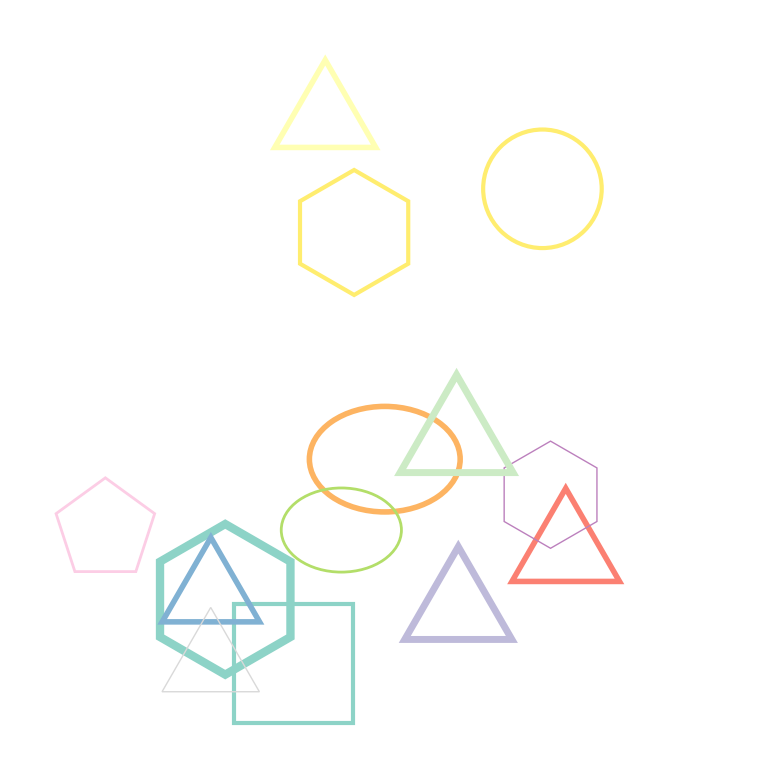[{"shape": "square", "thickness": 1.5, "radius": 0.39, "center": [0.382, 0.138]}, {"shape": "hexagon", "thickness": 3, "radius": 0.49, "center": [0.293, 0.222]}, {"shape": "triangle", "thickness": 2, "radius": 0.38, "center": [0.422, 0.846]}, {"shape": "triangle", "thickness": 2.5, "radius": 0.4, "center": [0.595, 0.21]}, {"shape": "triangle", "thickness": 2, "radius": 0.4, "center": [0.735, 0.285]}, {"shape": "triangle", "thickness": 2, "radius": 0.36, "center": [0.274, 0.229]}, {"shape": "oval", "thickness": 2, "radius": 0.49, "center": [0.5, 0.404]}, {"shape": "oval", "thickness": 1, "radius": 0.39, "center": [0.443, 0.312]}, {"shape": "pentagon", "thickness": 1, "radius": 0.34, "center": [0.137, 0.312]}, {"shape": "triangle", "thickness": 0.5, "radius": 0.36, "center": [0.274, 0.138]}, {"shape": "hexagon", "thickness": 0.5, "radius": 0.35, "center": [0.715, 0.358]}, {"shape": "triangle", "thickness": 2.5, "radius": 0.42, "center": [0.593, 0.429]}, {"shape": "hexagon", "thickness": 1.5, "radius": 0.41, "center": [0.46, 0.698]}, {"shape": "circle", "thickness": 1.5, "radius": 0.38, "center": [0.704, 0.755]}]